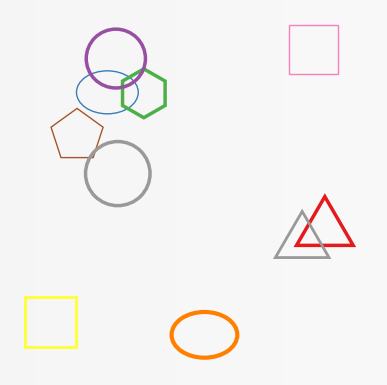[{"shape": "triangle", "thickness": 2.5, "radius": 0.42, "center": [0.838, 0.405]}, {"shape": "oval", "thickness": 1, "radius": 0.4, "center": [0.277, 0.76]}, {"shape": "hexagon", "thickness": 2.5, "radius": 0.32, "center": [0.371, 0.758]}, {"shape": "circle", "thickness": 2.5, "radius": 0.38, "center": [0.299, 0.848]}, {"shape": "oval", "thickness": 3, "radius": 0.42, "center": [0.528, 0.13]}, {"shape": "square", "thickness": 2, "radius": 0.33, "center": [0.13, 0.163]}, {"shape": "pentagon", "thickness": 1, "radius": 0.35, "center": [0.199, 0.648]}, {"shape": "square", "thickness": 1, "radius": 0.32, "center": [0.809, 0.872]}, {"shape": "triangle", "thickness": 2, "radius": 0.4, "center": [0.78, 0.371]}, {"shape": "circle", "thickness": 2.5, "radius": 0.42, "center": [0.304, 0.549]}]